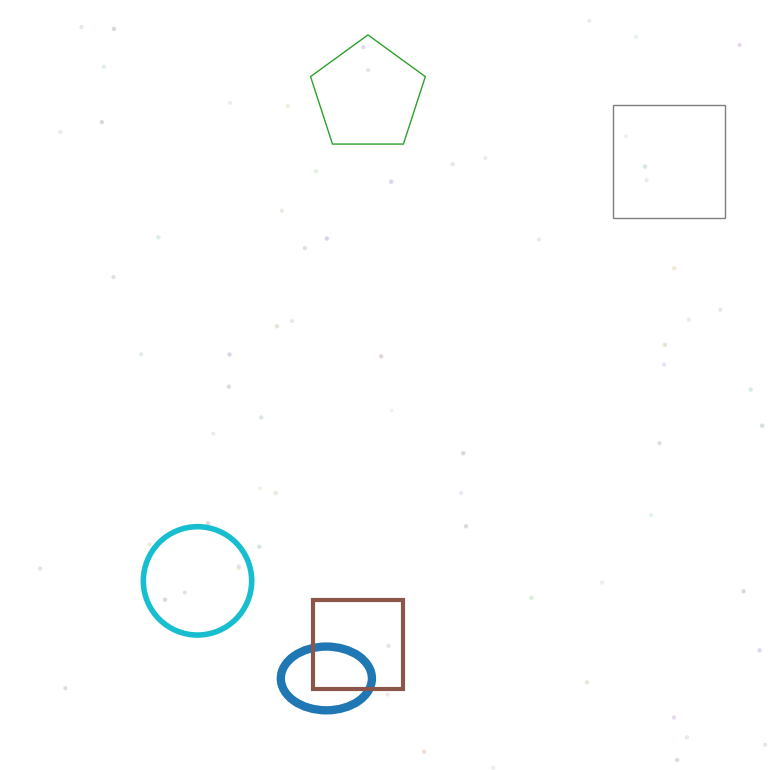[{"shape": "oval", "thickness": 3, "radius": 0.3, "center": [0.424, 0.119]}, {"shape": "pentagon", "thickness": 0.5, "radius": 0.39, "center": [0.478, 0.876]}, {"shape": "square", "thickness": 1.5, "radius": 0.29, "center": [0.465, 0.163]}, {"shape": "square", "thickness": 0.5, "radius": 0.37, "center": [0.869, 0.79]}, {"shape": "circle", "thickness": 2, "radius": 0.35, "center": [0.256, 0.246]}]